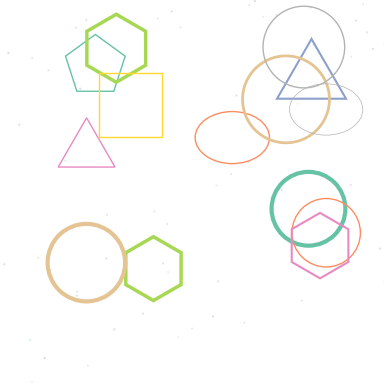[{"shape": "circle", "thickness": 3, "radius": 0.48, "center": [0.801, 0.458]}, {"shape": "pentagon", "thickness": 1, "radius": 0.41, "center": [0.248, 0.829]}, {"shape": "circle", "thickness": 1, "radius": 0.44, "center": [0.847, 0.395]}, {"shape": "oval", "thickness": 1, "radius": 0.48, "center": [0.603, 0.643]}, {"shape": "triangle", "thickness": 1.5, "radius": 0.52, "center": [0.809, 0.795]}, {"shape": "hexagon", "thickness": 1.5, "radius": 0.42, "center": [0.831, 0.362]}, {"shape": "triangle", "thickness": 1, "radius": 0.43, "center": [0.225, 0.609]}, {"shape": "hexagon", "thickness": 2.5, "radius": 0.41, "center": [0.399, 0.302]}, {"shape": "hexagon", "thickness": 2.5, "radius": 0.44, "center": [0.302, 0.875]}, {"shape": "square", "thickness": 1, "radius": 0.41, "center": [0.339, 0.728]}, {"shape": "circle", "thickness": 2, "radius": 0.56, "center": [0.743, 0.742]}, {"shape": "circle", "thickness": 3, "radius": 0.5, "center": [0.224, 0.318]}, {"shape": "circle", "thickness": 1, "radius": 0.53, "center": [0.789, 0.878]}, {"shape": "oval", "thickness": 0.5, "radius": 0.48, "center": [0.847, 0.716]}]